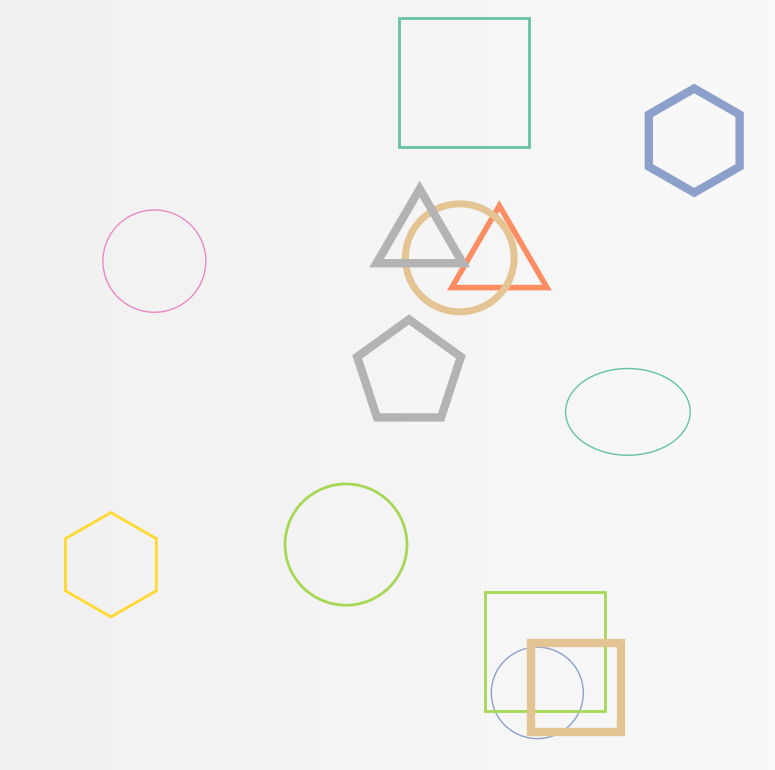[{"shape": "oval", "thickness": 0.5, "radius": 0.4, "center": [0.81, 0.465]}, {"shape": "square", "thickness": 1, "radius": 0.42, "center": [0.598, 0.893]}, {"shape": "triangle", "thickness": 2, "radius": 0.35, "center": [0.644, 0.662]}, {"shape": "circle", "thickness": 0.5, "radius": 0.3, "center": [0.693, 0.1]}, {"shape": "hexagon", "thickness": 3, "radius": 0.34, "center": [0.896, 0.817]}, {"shape": "circle", "thickness": 0.5, "radius": 0.33, "center": [0.199, 0.661]}, {"shape": "square", "thickness": 1, "radius": 0.39, "center": [0.704, 0.154]}, {"shape": "circle", "thickness": 1, "radius": 0.39, "center": [0.446, 0.293]}, {"shape": "hexagon", "thickness": 1, "radius": 0.34, "center": [0.143, 0.267]}, {"shape": "circle", "thickness": 2.5, "radius": 0.35, "center": [0.593, 0.665]}, {"shape": "square", "thickness": 3, "radius": 0.29, "center": [0.743, 0.107]}, {"shape": "triangle", "thickness": 3, "radius": 0.32, "center": [0.542, 0.69]}, {"shape": "pentagon", "thickness": 3, "radius": 0.35, "center": [0.528, 0.515]}]